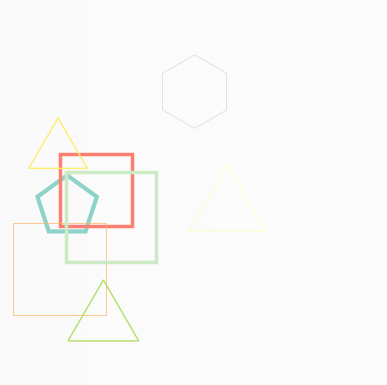[{"shape": "pentagon", "thickness": 3, "radius": 0.4, "center": [0.173, 0.464]}, {"shape": "triangle", "thickness": 0.5, "radius": 0.57, "center": [0.587, 0.457]}, {"shape": "square", "thickness": 2.5, "radius": 0.46, "center": [0.248, 0.506]}, {"shape": "square", "thickness": 0.5, "radius": 0.6, "center": [0.154, 0.301]}, {"shape": "triangle", "thickness": 1, "radius": 0.53, "center": [0.267, 0.167]}, {"shape": "hexagon", "thickness": 0.5, "radius": 0.48, "center": [0.502, 0.762]}, {"shape": "square", "thickness": 2.5, "radius": 0.58, "center": [0.287, 0.437]}, {"shape": "triangle", "thickness": 1, "radius": 0.44, "center": [0.15, 0.606]}]